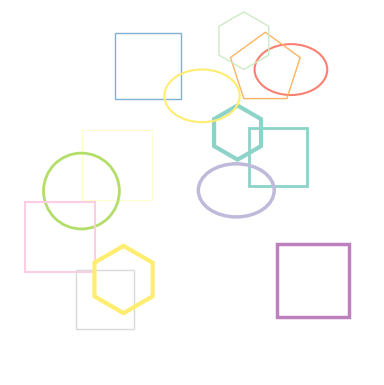[{"shape": "hexagon", "thickness": 3, "radius": 0.35, "center": [0.617, 0.656]}, {"shape": "square", "thickness": 2, "radius": 0.38, "center": [0.722, 0.592]}, {"shape": "square", "thickness": 0.5, "radius": 0.46, "center": [0.303, 0.571]}, {"shape": "oval", "thickness": 2.5, "radius": 0.49, "center": [0.614, 0.506]}, {"shape": "oval", "thickness": 1.5, "radius": 0.47, "center": [0.756, 0.819]}, {"shape": "square", "thickness": 1, "radius": 0.43, "center": [0.385, 0.829]}, {"shape": "pentagon", "thickness": 1, "radius": 0.48, "center": [0.689, 0.821]}, {"shape": "circle", "thickness": 2, "radius": 0.49, "center": [0.212, 0.504]}, {"shape": "square", "thickness": 1.5, "radius": 0.46, "center": [0.155, 0.385]}, {"shape": "square", "thickness": 1, "radius": 0.38, "center": [0.273, 0.222]}, {"shape": "square", "thickness": 2.5, "radius": 0.47, "center": [0.813, 0.272]}, {"shape": "hexagon", "thickness": 1, "radius": 0.37, "center": [0.633, 0.894]}, {"shape": "hexagon", "thickness": 3, "radius": 0.44, "center": [0.321, 0.274]}, {"shape": "oval", "thickness": 1.5, "radius": 0.49, "center": [0.525, 0.751]}]